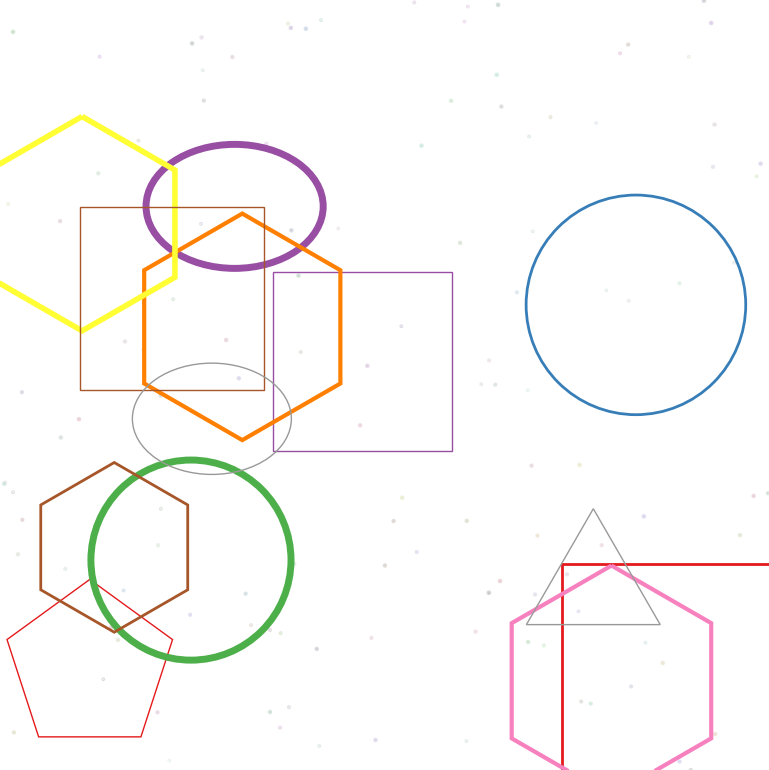[{"shape": "pentagon", "thickness": 0.5, "radius": 0.57, "center": [0.117, 0.134]}, {"shape": "square", "thickness": 1, "radius": 0.71, "center": [0.872, 0.124]}, {"shape": "circle", "thickness": 1, "radius": 0.71, "center": [0.826, 0.604]}, {"shape": "circle", "thickness": 2.5, "radius": 0.65, "center": [0.248, 0.273]}, {"shape": "oval", "thickness": 2.5, "radius": 0.58, "center": [0.305, 0.732]}, {"shape": "square", "thickness": 0.5, "radius": 0.58, "center": [0.471, 0.531]}, {"shape": "hexagon", "thickness": 1.5, "radius": 0.74, "center": [0.315, 0.576]}, {"shape": "hexagon", "thickness": 2, "radius": 0.7, "center": [0.107, 0.71]}, {"shape": "hexagon", "thickness": 1, "radius": 0.55, "center": [0.148, 0.289]}, {"shape": "square", "thickness": 0.5, "radius": 0.6, "center": [0.223, 0.612]}, {"shape": "hexagon", "thickness": 1.5, "radius": 0.75, "center": [0.794, 0.116]}, {"shape": "oval", "thickness": 0.5, "radius": 0.52, "center": [0.275, 0.456]}, {"shape": "triangle", "thickness": 0.5, "radius": 0.5, "center": [0.771, 0.239]}]